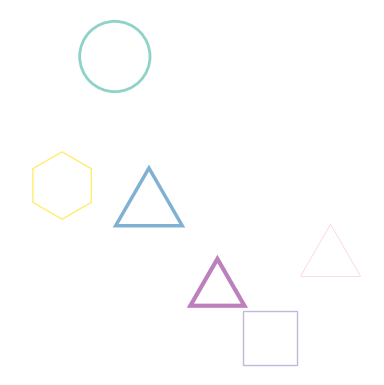[{"shape": "circle", "thickness": 2, "radius": 0.46, "center": [0.298, 0.853]}, {"shape": "square", "thickness": 1, "radius": 0.35, "center": [0.702, 0.122]}, {"shape": "triangle", "thickness": 2.5, "radius": 0.5, "center": [0.387, 0.464]}, {"shape": "triangle", "thickness": 0.5, "radius": 0.45, "center": [0.859, 0.327]}, {"shape": "triangle", "thickness": 3, "radius": 0.41, "center": [0.565, 0.246]}, {"shape": "hexagon", "thickness": 1, "radius": 0.44, "center": [0.161, 0.518]}]